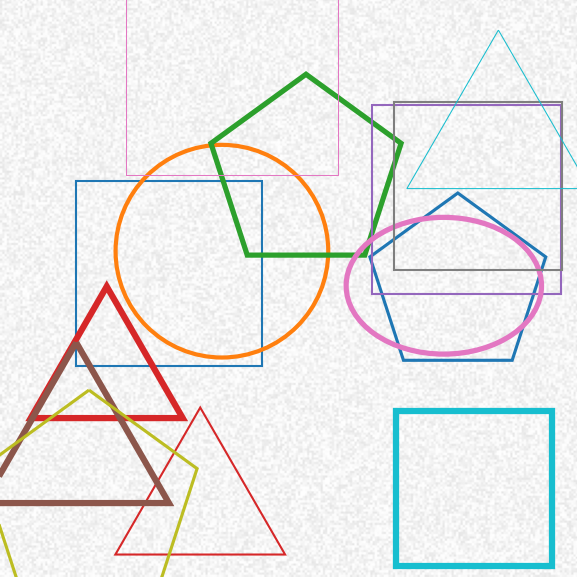[{"shape": "pentagon", "thickness": 1.5, "radius": 0.8, "center": [0.793, 0.505]}, {"shape": "square", "thickness": 1, "radius": 0.8, "center": [0.293, 0.526]}, {"shape": "circle", "thickness": 2, "radius": 0.92, "center": [0.384, 0.564]}, {"shape": "pentagon", "thickness": 2.5, "radius": 0.87, "center": [0.53, 0.697]}, {"shape": "triangle", "thickness": 3, "radius": 0.76, "center": [0.185, 0.351]}, {"shape": "triangle", "thickness": 1, "radius": 0.85, "center": [0.347, 0.124]}, {"shape": "square", "thickness": 1, "radius": 0.82, "center": [0.807, 0.654]}, {"shape": "triangle", "thickness": 3, "radius": 0.93, "center": [0.132, 0.221]}, {"shape": "oval", "thickness": 2.5, "radius": 0.85, "center": [0.769, 0.504]}, {"shape": "square", "thickness": 0.5, "radius": 0.92, "center": [0.402, 0.88]}, {"shape": "square", "thickness": 1, "radius": 0.73, "center": [0.827, 0.677]}, {"shape": "pentagon", "thickness": 1.5, "radius": 0.98, "center": [0.154, 0.127]}, {"shape": "triangle", "thickness": 0.5, "radius": 0.92, "center": [0.863, 0.764]}, {"shape": "square", "thickness": 3, "radius": 0.67, "center": [0.821, 0.153]}]